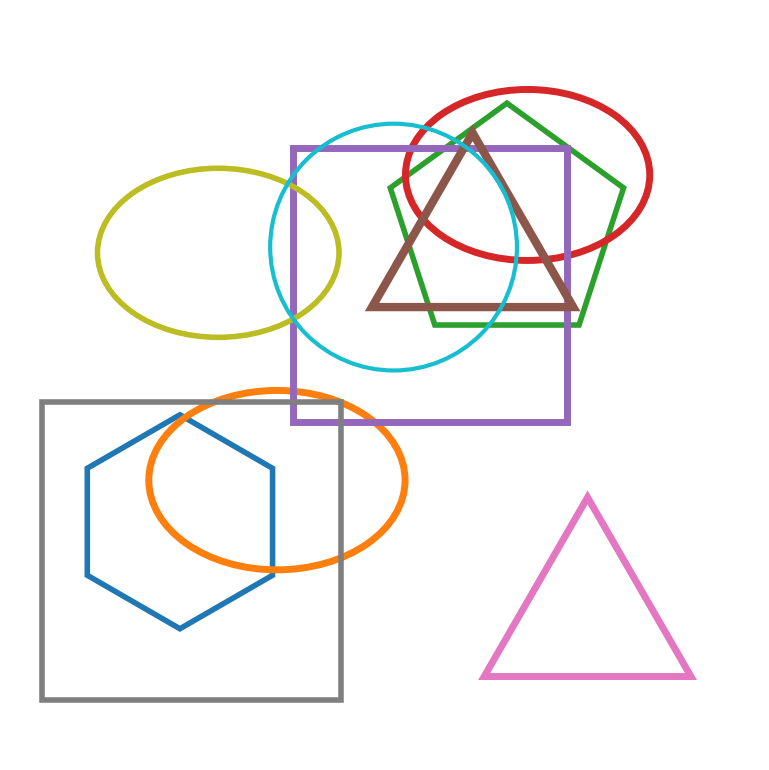[{"shape": "hexagon", "thickness": 2, "radius": 0.69, "center": [0.234, 0.322]}, {"shape": "oval", "thickness": 2.5, "radius": 0.83, "center": [0.36, 0.376]}, {"shape": "pentagon", "thickness": 2, "radius": 0.8, "center": [0.658, 0.707]}, {"shape": "oval", "thickness": 2.5, "radius": 0.79, "center": [0.685, 0.773]}, {"shape": "square", "thickness": 2.5, "radius": 0.89, "center": [0.558, 0.63]}, {"shape": "triangle", "thickness": 3, "radius": 0.75, "center": [0.614, 0.677]}, {"shape": "triangle", "thickness": 2.5, "radius": 0.78, "center": [0.763, 0.199]}, {"shape": "square", "thickness": 2, "radius": 0.97, "center": [0.248, 0.285]}, {"shape": "oval", "thickness": 2, "radius": 0.78, "center": [0.283, 0.672]}, {"shape": "circle", "thickness": 1.5, "radius": 0.8, "center": [0.511, 0.679]}]